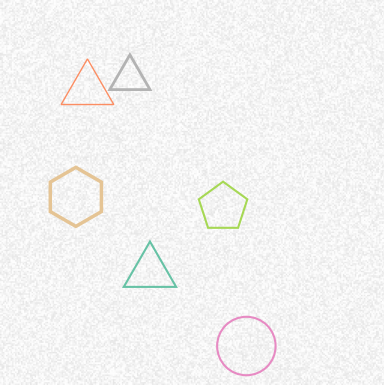[{"shape": "triangle", "thickness": 1.5, "radius": 0.39, "center": [0.39, 0.294]}, {"shape": "triangle", "thickness": 1, "radius": 0.39, "center": [0.227, 0.768]}, {"shape": "circle", "thickness": 1.5, "radius": 0.38, "center": [0.64, 0.101]}, {"shape": "pentagon", "thickness": 1.5, "radius": 0.33, "center": [0.579, 0.462]}, {"shape": "hexagon", "thickness": 2.5, "radius": 0.38, "center": [0.197, 0.489]}, {"shape": "triangle", "thickness": 2, "radius": 0.3, "center": [0.337, 0.797]}]